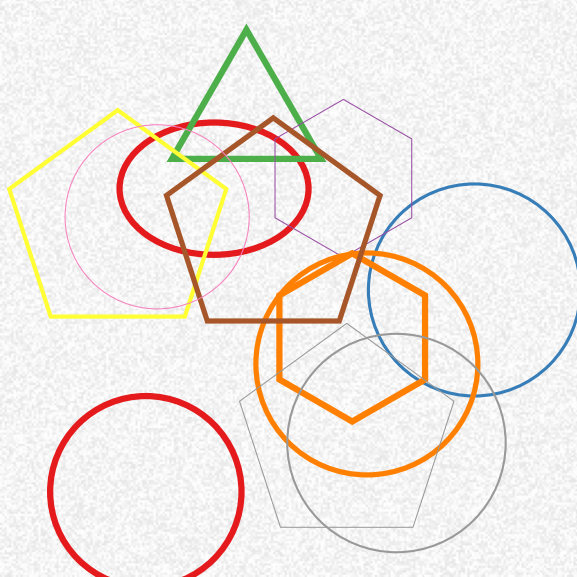[{"shape": "circle", "thickness": 3, "radius": 0.83, "center": [0.253, 0.148]}, {"shape": "oval", "thickness": 3, "radius": 0.82, "center": [0.371, 0.672]}, {"shape": "circle", "thickness": 1.5, "radius": 0.92, "center": [0.822, 0.497]}, {"shape": "triangle", "thickness": 3, "radius": 0.75, "center": [0.427, 0.799]}, {"shape": "hexagon", "thickness": 0.5, "radius": 0.68, "center": [0.595, 0.69]}, {"shape": "circle", "thickness": 2.5, "radius": 0.96, "center": [0.635, 0.369]}, {"shape": "hexagon", "thickness": 3, "radius": 0.73, "center": [0.61, 0.415]}, {"shape": "pentagon", "thickness": 2, "radius": 0.99, "center": [0.204, 0.611]}, {"shape": "pentagon", "thickness": 2.5, "radius": 0.97, "center": [0.473, 0.601]}, {"shape": "circle", "thickness": 0.5, "radius": 0.8, "center": [0.272, 0.624]}, {"shape": "pentagon", "thickness": 0.5, "radius": 0.98, "center": [0.6, 0.244]}, {"shape": "circle", "thickness": 1, "radius": 0.95, "center": [0.687, 0.232]}]